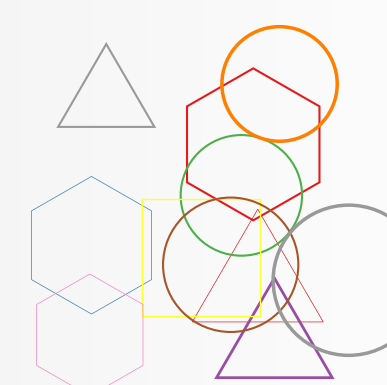[{"shape": "hexagon", "thickness": 1.5, "radius": 0.99, "center": [0.654, 0.625]}, {"shape": "triangle", "thickness": 0.5, "radius": 0.98, "center": [0.665, 0.261]}, {"shape": "hexagon", "thickness": 0.5, "radius": 0.89, "center": [0.236, 0.363]}, {"shape": "circle", "thickness": 1.5, "radius": 0.78, "center": [0.623, 0.493]}, {"shape": "triangle", "thickness": 2, "radius": 0.86, "center": [0.708, 0.105]}, {"shape": "circle", "thickness": 2.5, "radius": 0.74, "center": [0.721, 0.782]}, {"shape": "square", "thickness": 1, "radius": 0.76, "center": [0.52, 0.332]}, {"shape": "circle", "thickness": 1.5, "radius": 0.87, "center": [0.595, 0.312]}, {"shape": "hexagon", "thickness": 0.5, "radius": 0.79, "center": [0.232, 0.13]}, {"shape": "triangle", "thickness": 1.5, "radius": 0.72, "center": [0.274, 0.742]}, {"shape": "circle", "thickness": 2.5, "radius": 0.98, "center": [0.9, 0.272]}]